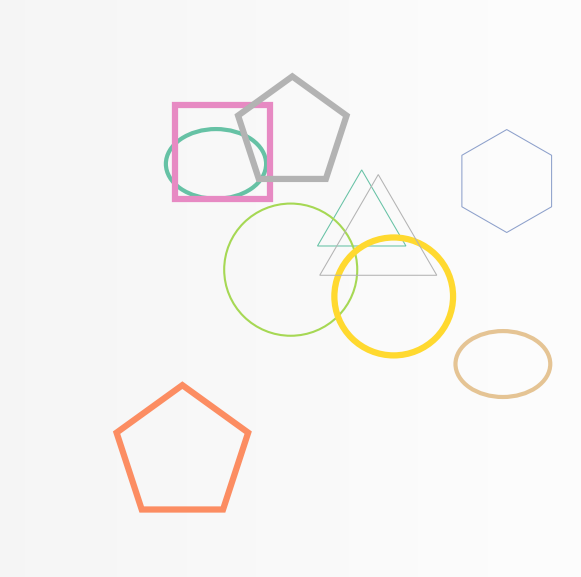[{"shape": "oval", "thickness": 2, "radius": 0.43, "center": [0.372, 0.715]}, {"shape": "triangle", "thickness": 0.5, "radius": 0.44, "center": [0.622, 0.617]}, {"shape": "pentagon", "thickness": 3, "radius": 0.6, "center": [0.314, 0.213]}, {"shape": "hexagon", "thickness": 0.5, "radius": 0.45, "center": [0.872, 0.686]}, {"shape": "square", "thickness": 3, "radius": 0.41, "center": [0.382, 0.737]}, {"shape": "circle", "thickness": 1, "radius": 0.57, "center": [0.5, 0.532]}, {"shape": "circle", "thickness": 3, "radius": 0.51, "center": [0.677, 0.486]}, {"shape": "oval", "thickness": 2, "radius": 0.41, "center": [0.865, 0.369]}, {"shape": "triangle", "thickness": 0.5, "radius": 0.58, "center": [0.651, 0.581]}, {"shape": "pentagon", "thickness": 3, "radius": 0.49, "center": [0.503, 0.769]}]